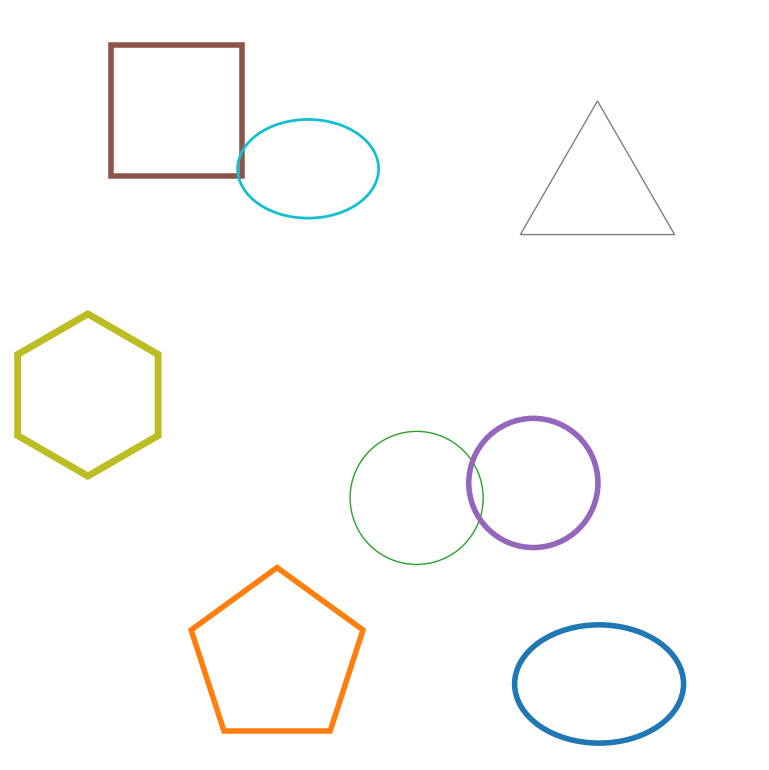[{"shape": "oval", "thickness": 2, "radius": 0.55, "center": [0.778, 0.112]}, {"shape": "pentagon", "thickness": 2, "radius": 0.59, "center": [0.36, 0.146]}, {"shape": "circle", "thickness": 0.5, "radius": 0.43, "center": [0.541, 0.353]}, {"shape": "circle", "thickness": 2, "radius": 0.42, "center": [0.693, 0.373]}, {"shape": "square", "thickness": 2, "radius": 0.43, "center": [0.229, 0.857]}, {"shape": "triangle", "thickness": 0.5, "radius": 0.58, "center": [0.776, 0.753]}, {"shape": "hexagon", "thickness": 2.5, "radius": 0.53, "center": [0.114, 0.487]}, {"shape": "oval", "thickness": 1, "radius": 0.46, "center": [0.4, 0.781]}]